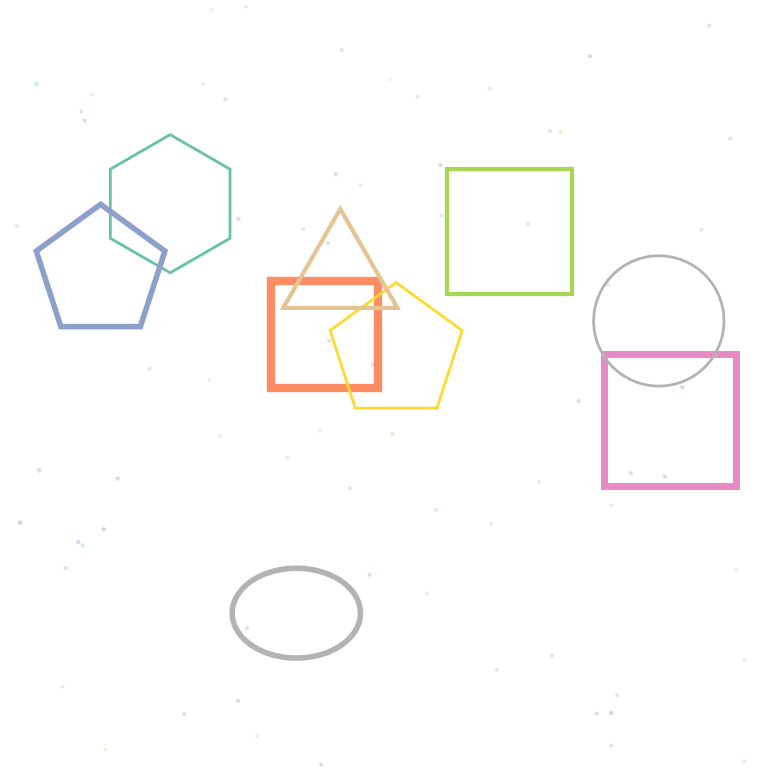[{"shape": "hexagon", "thickness": 1, "radius": 0.45, "center": [0.221, 0.735]}, {"shape": "square", "thickness": 3, "radius": 0.35, "center": [0.421, 0.566]}, {"shape": "pentagon", "thickness": 2, "radius": 0.44, "center": [0.131, 0.647]}, {"shape": "square", "thickness": 2.5, "radius": 0.43, "center": [0.87, 0.455]}, {"shape": "square", "thickness": 1.5, "radius": 0.4, "center": [0.662, 0.7]}, {"shape": "pentagon", "thickness": 1, "radius": 0.45, "center": [0.514, 0.543]}, {"shape": "triangle", "thickness": 1.5, "radius": 0.43, "center": [0.442, 0.643]}, {"shape": "oval", "thickness": 2, "radius": 0.42, "center": [0.385, 0.204]}, {"shape": "circle", "thickness": 1, "radius": 0.42, "center": [0.856, 0.583]}]